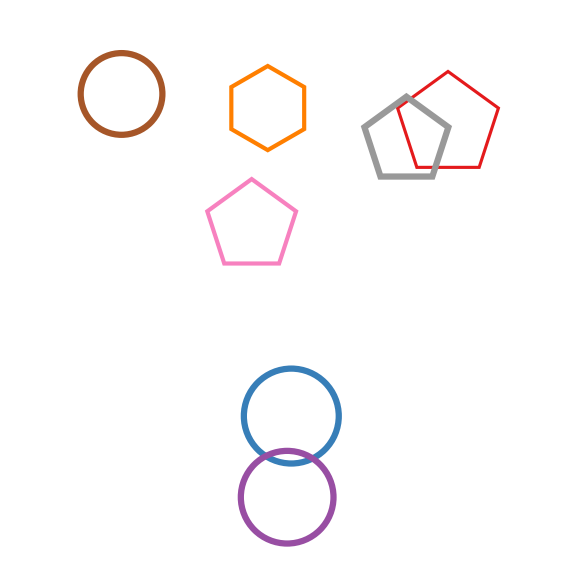[{"shape": "pentagon", "thickness": 1.5, "radius": 0.46, "center": [0.776, 0.784]}, {"shape": "circle", "thickness": 3, "radius": 0.41, "center": [0.504, 0.279]}, {"shape": "circle", "thickness": 3, "radius": 0.4, "center": [0.497, 0.138]}, {"shape": "hexagon", "thickness": 2, "radius": 0.36, "center": [0.464, 0.812]}, {"shape": "circle", "thickness": 3, "radius": 0.35, "center": [0.21, 0.836]}, {"shape": "pentagon", "thickness": 2, "radius": 0.4, "center": [0.436, 0.608]}, {"shape": "pentagon", "thickness": 3, "radius": 0.38, "center": [0.704, 0.755]}]